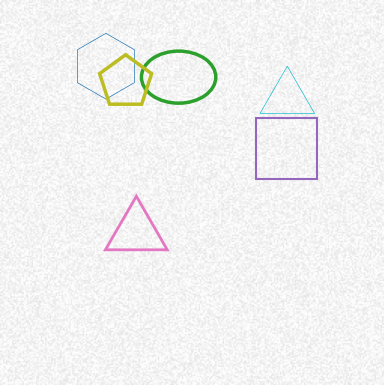[{"shape": "hexagon", "thickness": 0.5, "radius": 0.43, "center": [0.275, 0.828]}, {"shape": "oval", "thickness": 2.5, "radius": 0.48, "center": [0.464, 0.8]}, {"shape": "square", "thickness": 1.5, "radius": 0.4, "center": [0.744, 0.614]}, {"shape": "triangle", "thickness": 2, "radius": 0.46, "center": [0.354, 0.398]}, {"shape": "pentagon", "thickness": 2.5, "radius": 0.35, "center": [0.326, 0.787]}, {"shape": "triangle", "thickness": 0.5, "radius": 0.41, "center": [0.746, 0.746]}]